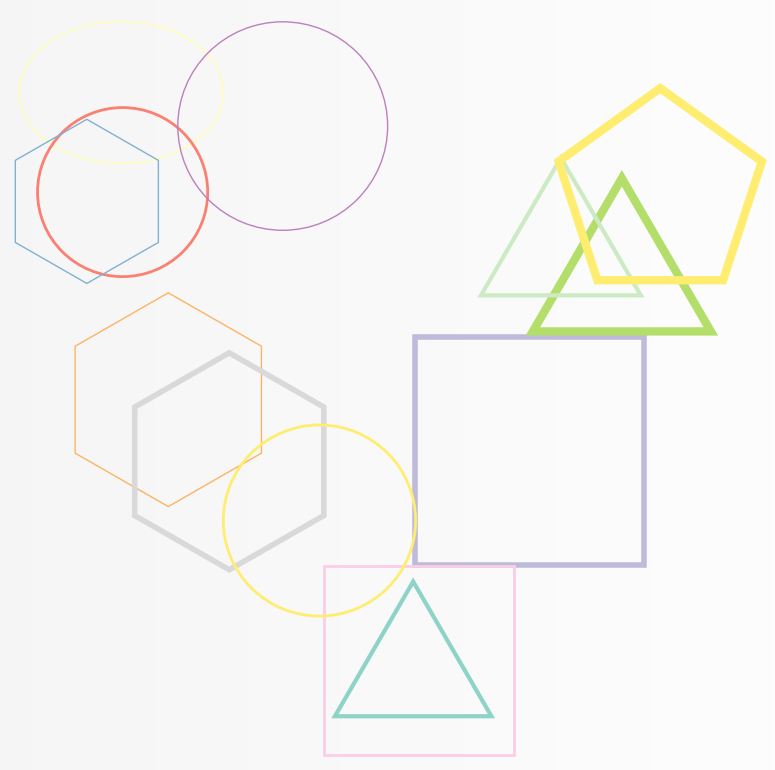[{"shape": "triangle", "thickness": 1.5, "radius": 0.58, "center": [0.533, 0.128]}, {"shape": "oval", "thickness": 0.5, "radius": 0.66, "center": [0.156, 0.88]}, {"shape": "square", "thickness": 2, "radius": 0.74, "center": [0.683, 0.414]}, {"shape": "circle", "thickness": 1, "radius": 0.55, "center": [0.158, 0.751]}, {"shape": "hexagon", "thickness": 0.5, "radius": 0.53, "center": [0.112, 0.738]}, {"shape": "hexagon", "thickness": 0.5, "radius": 0.69, "center": [0.217, 0.481]}, {"shape": "triangle", "thickness": 3, "radius": 0.66, "center": [0.802, 0.636]}, {"shape": "square", "thickness": 1, "radius": 0.61, "center": [0.54, 0.142]}, {"shape": "hexagon", "thickness": 2, "radius": 0.7, "center": [0.296, 0.401]}, {"shape": "circle", "thickness": 0.5, "radius": 0.68, "center": [0.365, 0.836]}, {"shape": "triangle", "thickness": 1.5, "radius": 0.6, "center": [0.724, 0.676]}, {"shape": "pentagon", "thickness": 3, "radius": 0.69, "center": [0.852, 0.748]}, {"shape": "circle", "thickness": 1, "radius": 0.62, "center": [0.412, 0.324]}]